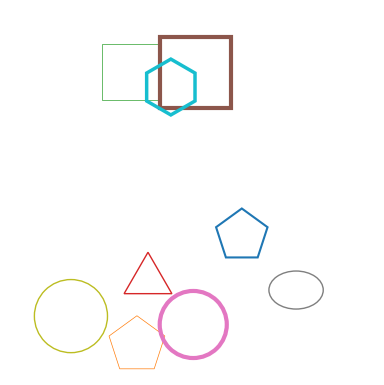[{"shape": "pentagon", "thickness": 1.5, "radius": 0.35, "center": [0.628, 0.388]}, {"shape": "pentagon", "thickness": 0.5, "radius": 0.38, "center": [0.356, 0.104]}, {"shape": "square", "thickness": 0.5, "radius": 0.36, "center": [0.339, 0.813]}, {"shape": "triangle", "thickness": 1, "radius": 0.36, "center": [0.384, 0.273]}, {"shape": "square", "thickness": 3, "radius": 0.46, "center": [0.507, 0.811]}, {"shape": "circle", "thickness": 3, "radius": 0.44, "center": [0.502, 0.157]}, {"shape": "oval", "thickness": 1, "radius": 0.35, "center": [0.769, 0.247]}, {"shape": "circle", "thickness": 1, "radius": 0.47, "center": [0.184, 0.179]}, {"shape": "hexagon", "thickness": 2.5, "radius": 0.36, "center": [0.444, 0.774]}]